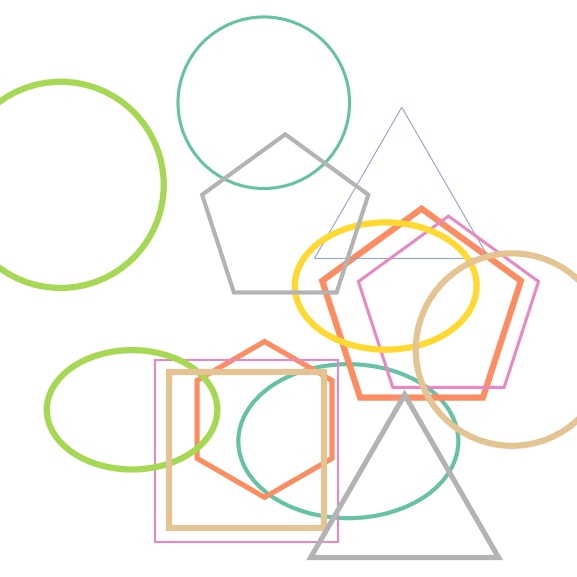[{"shape": "circle", "thickness": 1.5, "radius": 0.74, "center": [0.457, 0.821]}, {"shape": "oval", "thickness": 2, "radius": 0.95, "center": [0.603, 0.235]}, {"shape": "pentagon", "thickness": 3, "radius": 0.9, "center": [0.73, 0.457]}, {"shape": "hexagon", "thickness": 2.5, "radius": 0.67, "center": [0.458, 0.273]}, {"shape": "triangle", "thickness": 0.5, "radius": 0.87, "center": [0.696, 0.639]}, {"shape": "pentagon", "thickness": 1.5, "radius": 0.82, "center": [0.777, 0.461]}, {"shape": "square", "thickness": 1, "radius": 0.79, "center": [0.427, 0.219]}, {"shape": "oval", "thickness": 3, "radius": 0.74, "center": [0.229, 0.29]}, {"shape": "circle", "thickness": 3, "radius": 0.89, "center": [0.105, 0.679]}, {"shape": "oval", "thickness": 3, "radius": 0.79, "center": [0.668, 0.504]}, {"shape": "circle", "thickness": 3, "radius": 0.83, "center": [0.887, 0.394]}, {"shape": "square", "thickness": 3, "radius": 0.67, "center": [0.427, 0.22]}, {"shape": "triangle", "thickness": 2.5, "radius": 0.94, "center": [0.701, 0.128]}, {"shape": "pentagon", "thickness": 2, "radius": 0.76, "center": [0.494, 0.615]}]